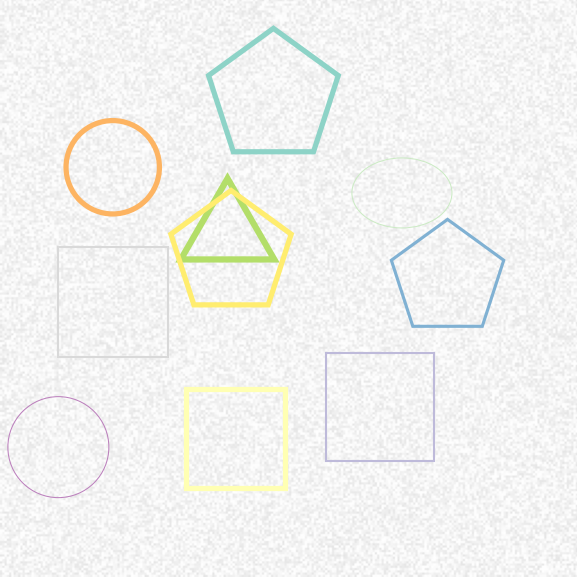[{"shape": "pentagon", "thickness": 2.5, "radius": 0.59, "center": [0.473, 0.832]}, {"shape": "square", "thickness": 2.5, "radius": 0.43, "center": [0.408, 0.24]}, {"shape": "square", "thickness": 1, "radius": 0.47, "center": [0.657, 0.295]}, {"shape": "pentagon", "thickness": 1.5, "radius": 0.51, "center": [0.775, 0.517]}, {"shape": "circle", "thickness": 2.5, "radius": 0.4, "center": [0.195, 0.709]}, {"shape": "triangle", "thickness": 3, "radius": 0.47, "center": [0.394, 0.597]}, {"shape": "square", "thickness": 1, "radius": 0.48, "center": [0.195, 0.476]}, {"shape": "circle", "thickness": 0.5, "radius": 0.44, "center": [0.101, 0.225]}, {"shape": "oval", "thickness": 0.5, "radius": 0.43, "center": [0.696, 0.665]}, {"shape": "pentagon", "thickness": 2.5, "radius": 0.55, "center": [0.4, 0.56]}]